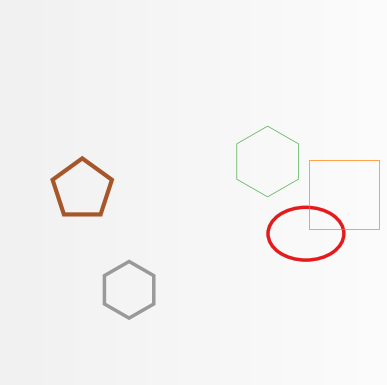[{"shape": "oval", "thickness": 2.5, "radius": 0.49, "center": [0.79, 0.393]}, {"shape": "hexagon", "thickness": 0.5, "radius": 0.46, "center": [0.691, 0.581]}, {"shape": "square", "thickness": 0.5, "radius": 0.45, "center": [0.887, 0.496]}, {"shape": "pentagon", "thickness": 3, "radius": 0.4, "center": [0.212, 0.508]}, {"shape": "hexagon", "thickness": 2.5, "radius": 0.37, "center": [0.333, 0.247]}]